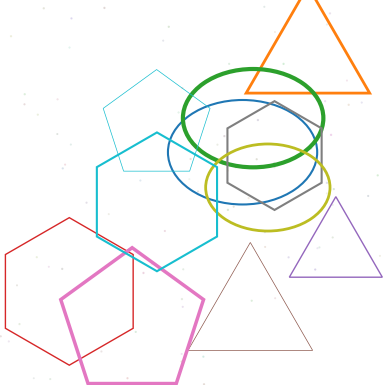[{"shape": "oval", "thickness": 1.5, "radius": 0.97, "center": [0.63, 0.605]}, {"shape": "triangle", "thickness": 2, "radius": 0.93, "center": [0.8, 0.851]}, {"shape": "oval", "thickness": 3, "radius": 0.91, "center": [0.657, 0.693]}, {"shape": "hexagon", "thickness": 1, "radius": 0.96, "center": [0.18, 0.243]}, {"shape": "triangle", "thickness": 1, "radius": 0.7, "center": [0.872, 0.35]}, {"shape": "triangle", "thickness": 0.5, "radius": 0.93, "center": [0.65, 0.183]}, {"shape": "pentagon", "thickness": 2.5, "radius": 0.97, "center": [0.343, 0.162]}, {"shape": "hexagon", "thickness": 1.5, "radius": 0.71, "center": [0.713, 0.596]}, {"shape": "oval", "thickness": 2, "radius": 0.81, "center": [0.696, 0.513]}, {"shape": "pentagon", "thickness": 0.5, "radius": 0.73, "center": [0.407, 0.673]}, {"shape": "hexagon", "thickness": 1.5, "radius": 0.9, "center": [0.408, 0.476]}]